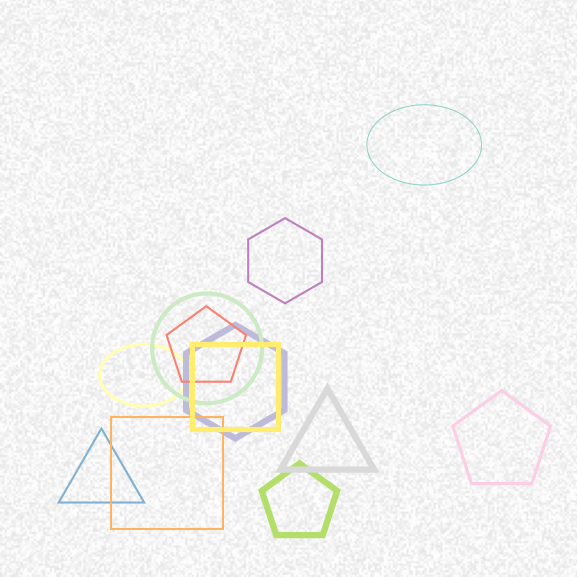[{"shape": "oval", "thickness": 0.5, "radius": 0.5, "center": [0.735, 0.748]}, {"shape": "oval", "thickness": 1.5, "radius": 0.38, "center": [0.249, 0.349]}, {"shape": "hexagon", "thickness": 3, "radius": 0.49, "center": [0.407, 0.338]}, {"shape": "pentagon", "thickness": 1, "radius": 0.36, "center": [0.357, 0.397]}, {"shape": "triangle", "thickness": 1, "radius": 0.43, "center": [0.176, 0.172]}, {"shape": "square", "thickness": 1, "radius": 0.48, "center": [0.289, 0.18]}, {"shape": "pentagon", "thickness": 3, "radius": 0.34, "center": [0.519, 0.128]}, {"shape": "pentagon", "thickness": 1.5, "radius": 0.45, "center": [0.869, 0.234]}, {"shape": "triangle", "thickness": 3, "radius": 0.47, "center": [0.567, 0.233]}, {"shape": "hexagon", "thickness": 1, "radius": 0.37, "center": [0.494, 0.548]}, {"shape": "circle", "thickness": 2, "radius": 0.48, "center": [0.359, 0.396]}, {"shape": "square", "thickness": 2.5, "radius": 0.37, "center": [0.407, 0.33]}]